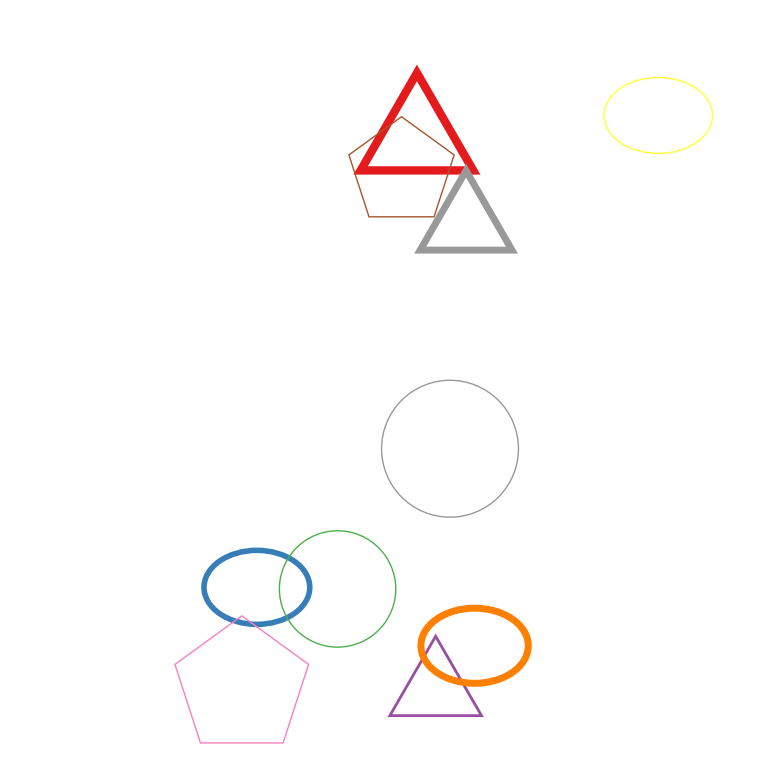[{"shape": "triangle", "thickness": 3, "radius": 0.42, "center": [0.541, 0.821]}, {"shape": "oval", "thickness": 2, "radius": 0.34, "center": [0.334, 0.237]}, {"shape": "circle", "thickness": 0.5, "radius": 0.38, "center": [0.438, 0.235]}, {"shape": "triangle", "thickness": 1, "radius": 0.34, "center": [0.566, 0.105]}, {"shape": "oval", "thickness": 2.5, "radius": 0.35, "center": [0.616, 0.161]}, {"shape": "oval", "thickness": 0.5, "radius": 0.35, "center": [0.855, 0.85]}, {"shape": "pentagon", "thickness": 0.5, "radius": 0.36, "center": [0.521, 0.777]}, {"shape": "pentagon", "thickness": 0.5, "radius": 0.46, "center": [0.314, 0.109]}, {"shape": "triangle", "thickness": 2.5, "radius": 0.34, "center": [0.605, 0.71]}, {"shape": "circle", "thickness": 0.5, "radius": 0.44, "center": [0.584, 0.417]}]